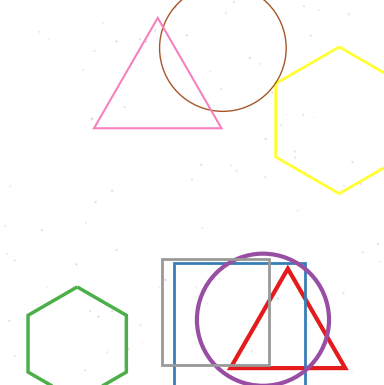[{"shape": "triangle", "thickness": 3, "radius": 0.86, "center": [0.748, 0.13]}, {"shape": "square", "thickness": 2, "radius": 0.85, "center": [0.622, 0.145]}, {"shape": "hexagon", "thickness": 2.5, "radius": 0.74, "center": [0.201, 0.107]}, {"shape": "circle", "thickness": 3, "radius": 0.86, "center": [0.683, 0.17]}, {"shape": "hexagon", "thickness": 2, "radius": 0.95, "center": [0.881, 0.688]}, {"shape": "circle", "thickness": 1, "radius": 0.82, "center": [0.579, 0.875]}, {"shape": "triangle", "thickness": 1.5, "radius": 0.96, "center": [0.41, 0.762]}, {"shape": "square", "thickness": 2, "radius": 0.69, "center": [0.56, 0.19]}]